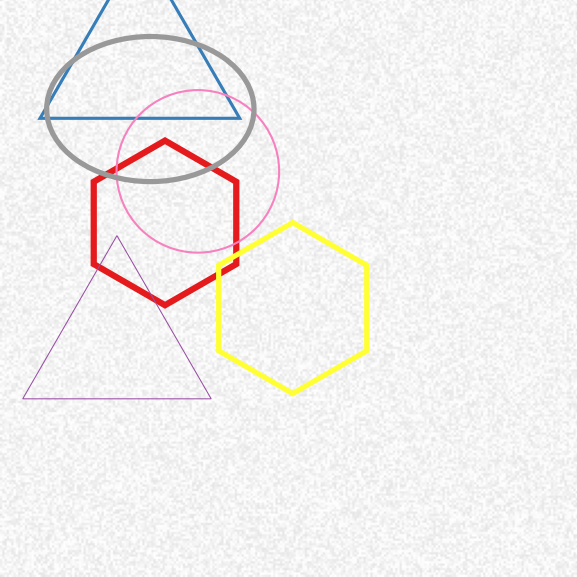[{"shape": "hexagon", "thickness": 3, "radius": 0.71, "center": [0.286, 0.613]}, {"shape": "triangle", "thickness": 1.5, "radius": 1.0, "center": [0.242, 0.894]}, {"shape": "triangle", "thickness": 0.5, "radius": 0.94, "center": [0.202, 0.403]}, {"shape": "hexagon", "thickness": 2.5, "radius": 0.74, "center": [0.507, 0.466]}, {"shape": "circle", "thickness": 1, "radius": 0.7, "center": [0.343, 0.702]}, {"shape": "oval", "thickness": 2.5, "radius": 0.9, "center": [0.26, 0.81]}]